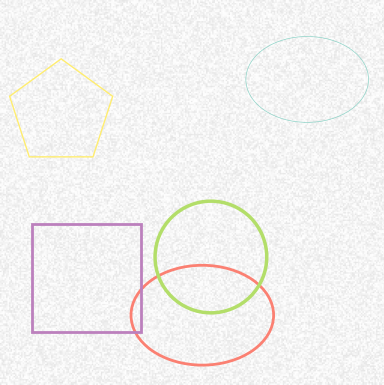[{"shape": "oval", "thickness": 0.5, "radius": 0.8, "center": [0.798, 0.794]}, {"shape": "oval", "thickness": 2, "radius": 0.93, "center": [0.525, 0.181]}, {"shape": "circle", "thickness": 2.5, "radius": 0.73, "center": [0.548, 0.332]}, {"shape": "square", "thickness": 2, "radius": 0.7, "center": [0.225, 0.278]}, {"shape": "pentagon", "thickness": 1, "radius": 0.7, "center": [0.159, 0.706]}]